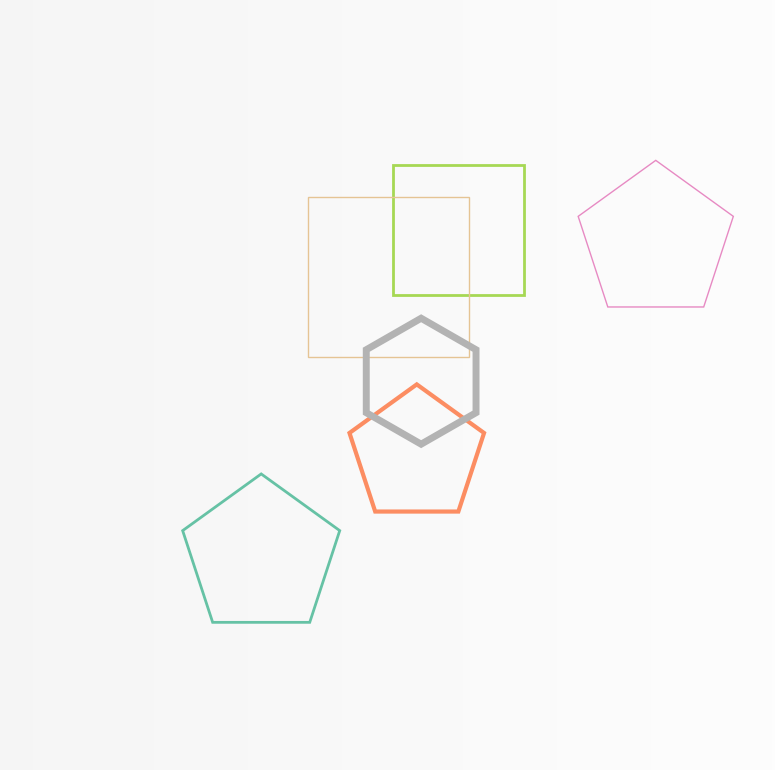[{"shape": "pentagon", "thickness": 1, "radius": 0.53, "center": [0.337, 0.278]}, {"shape": "pentagon", "thickness": 1.5, "radius": 0.46, "center": [0.538, 0.41]}, {"shape": "pentagon", "thickness": 0.5, "radius": 0.53, "center": [0.846, 0.686]}, {"shape": "square", "thickness": 1, "radius": 0.42, "center": [0.592, 0.701]}, {"shape": "square", "thickness": 0.5, "radius": 0.52, "center": [0.501, 0.64]}, {"shape": "hexagon", "thickness": 2.5, "radius": 0.41, "center": [0.543, 0.505]}]